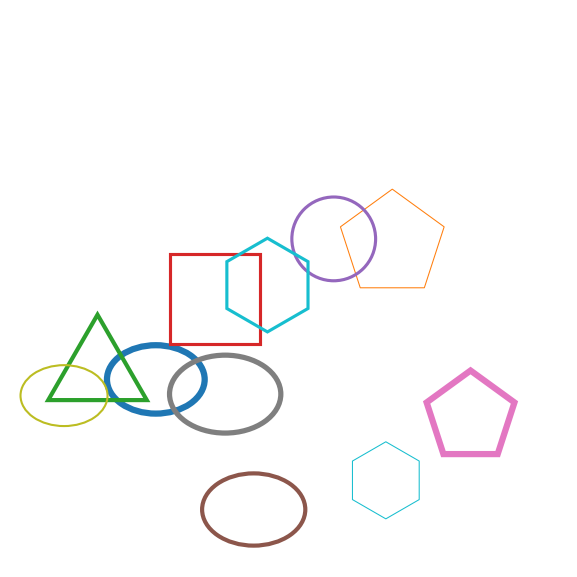[{"shape": "oval", "thickness": 3, "radius": 0.42, "center": [0.27, 0.342]}, {"shape": "pentagon", "thickness": 0.5, "radius": 0.47, "center": [0.679, 0.577]}, {"shape": "triangle", "thickness": 2, "radius": 0.49, "center": [0.169, 0.356]}, {"shape": "square", "thickness": 1.5, "radius": 0.39, "center": [0.373, 0.481]}, {"shape": "circle", "thickness": 1.5, "radius": 0.36, "center": [0.578, 0.585]}, {"shape": "oval", "thickness": 2, "radius": 0.45, "center": [0.439, 0.117]}, {"shape": "pentagon", "thickness": 3, "radius": 0.4, "center": [0.815, 0.278]}, {"shape": "oval", "thickness": 2.5, "radius": 0.48, "center": [0.39, 0.317]}, {"shape": "oval", "thickness": 1, "radius": 0.38, "center": [0.111, 0.314]}, {"shape": "hexagon", "thickness": 1.5, "radius": 0.41, "center": [0.463, 0.506]}, {"shape": "hexagon", "thickness": 0.5, "radius": 0.33, "center": [0.668, 0.167]}]